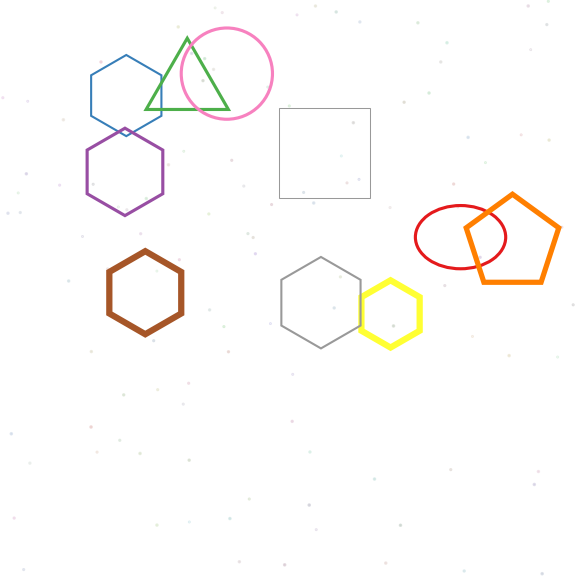[{"shape": "oval", "thickness": 1.5, "radius": 0.39, "center": [0.797, 0.588]}, {"shape": "hexagon", "thickness": 1, "radius": 0.35, "center": [0.219, 0.834]}, {"shape": "triangle", "thickness": 1.5, "radius": 0.41, "center": [0.324, 0.851]}, {"shape": "hexagon", "thickness": 1.5, "radius": 0.38, "center": [0.216, 0.701]}, {"shape": "pentagon", "thickness": 2.5, "radius": 0.42, "center": [0.887, 0.579]}, {"shape": "hexagon", "thickness": 3, "radius": 0.29, "center": [0.676, 0.456]}, {"shape": "hexagon", "thickness": 3, "radius": 0.36, "center": [0.252, 0.492]}, {"shape": "circle", "thickness": 1.5, "radius": 0.4, "center": [0.393, 0.872]}, {"shape": "square", "thickness": 0.5, "radius": 0.39, "center": [0.562, 0.734]}, {"shape": "hexagon", "thickness": 1, "radius": 0.4, "center": [0.556, 0.475]}]